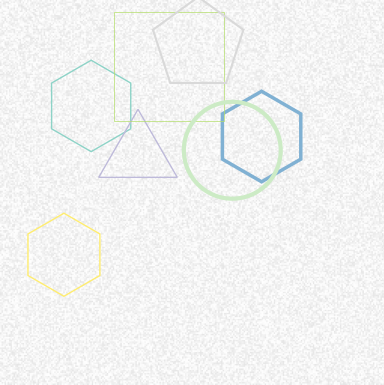[{"shape": "hexagon", "thickness": 1, "radius": 0.59, "center": [0.237, 0.725]}, {"shape": "triangle", "thickness": 1, "radius": 0.59, "center": [0.358, 0.598]}, {"shape": "hexagon", "thickness": 2.5, "radius": 0.59, "center": [0.679, 0.645]}, {"shape": "square", "thickness": 0.5, "radius": 0.71, "center": [0.44, 0.827]}, {"shape": "pentagon", "thickness": 1.5, "radius": 0.62, "center": [0.515, 0.884]}, {"shape": "circle", "thickness": 3, "radius": 0.63, "center": [0.603, 0.61]}, {"shape": "hexagon", "thickness": 1, "radius": 0.54, "center": [0.166, 0.338]}]